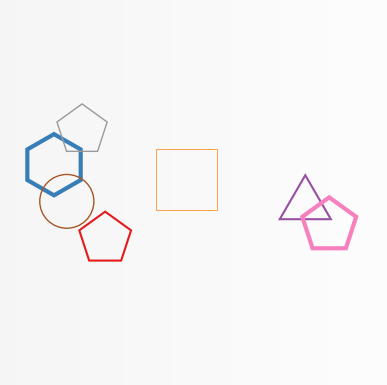[{"shape": "pentagon", "thickness": 1.5, "radius": 0.35, "center": [0.271, 0.38]}, {"shape": "hexagon", "thickness": 3, "radius": 0.4, "center": [0.139, 0.572]}, {"shape": "triangle", "thickness": 1.5, "radius": 0.38, "center": [0.788, 0.469]}, {"shape": "square", "thickness": 0.5, "radius": 0.39, "center": [0.481, 0.534]}, {"shape": "circle", "thickness": 1, "radius": 0.35, "center": [0.172, 0.477]}, {"shape": "pentagon", "thickness": 3, "radius": 0.37, "center": [0.85, 0.414]}, {"shape": "pentagon", "thickness": 1, "radius": 0.34, "center": [0.212, 0.662]}]